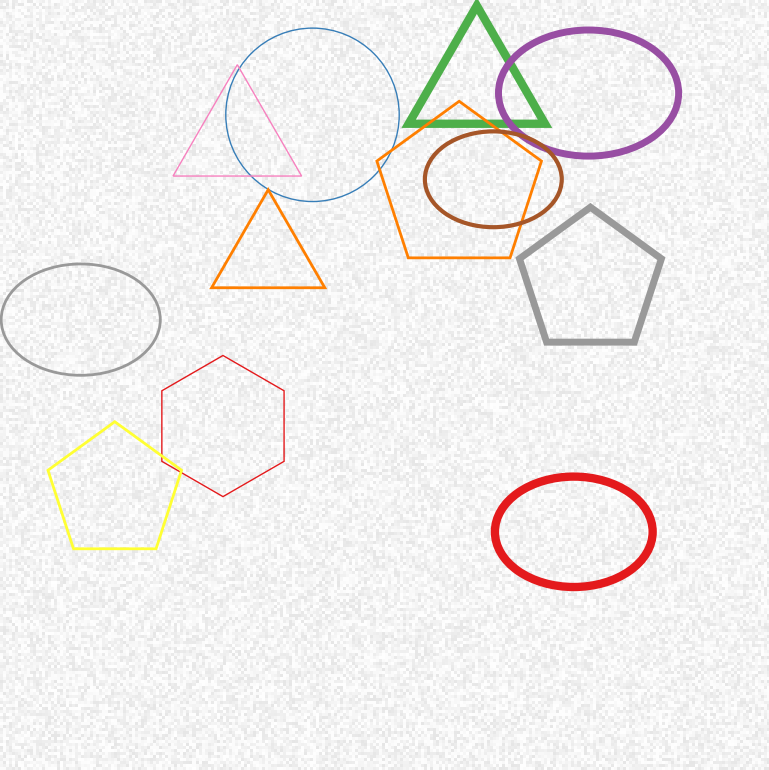[{"shape": "hexagon", "thickness": 0.5, "radius": 0.46, "center": [0.29, 0.447]}, {"shape": "oval", "thickness": 3, "radius": 0.51, "center": [0.745, 0.309]}, {"shape": "circle", "thickness": 0.5, "radius": 0.56, "center": [0.406, 0.851]}, {"shape": "triangle", "thickness": 3, "radius": 0.51, "center": [0.619, 0.89]}, {"shape": "oval", "thickness": 2.5, "radius": 0.58, "center": [0.764, 0.879]}, {"shape": "triangle", "thickness": 1, "radius": 0.42, "center": [0.348, 0.669]}, {"shape": "pentagon", "thickness": 1, "radius": 0.56, "center": [0.596, 0.756]}, {"shape": "pentagon", "thickness": 1, "radius": 0.46, "center": [0.149, 0.361]}, {"shape": "oval", "thickness": 1.5, "radius": 0.44, "center": [0.641, 0.767]}, {"shape": "triangle", "thickness": 0.5, "radius": 0.48, "center": [0.308, 0.82]}, {"shape": "oval", "thickness": 1, "radius": 0.52, "center": [0.105, 0.585]}, {"shape": "pentagon", "thickness": 2.5, "radius": 0.48, "center": [0.767, 0.634]}]